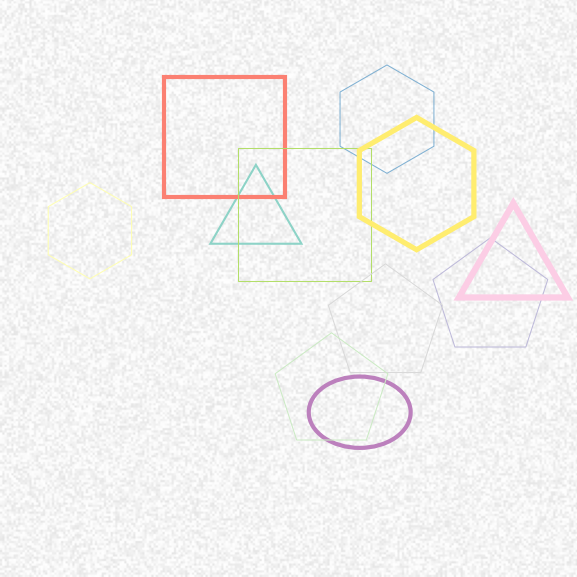[{"shape": "triangle", "thickness": 1, "radius": 0.46, "center": [0.443, 0.623]}, {"shape": "hexagon", "thickness": 0.5, "radius": 0.42, "center": [0.156, 0.6]}, {"shape": "pentagon", "thickness": 0.5, "radius": 0.52, "center": [0.849, 0.483]}, {"shape": "square", "thickness": 2, "radius": 0.52, "center": [0.389, 0.762]}, {"shape": "hexagon", "thickness": 0.5, "radius": 0.47, "center": [0.67, 0.793]}, {"shape": "square", "thickness": 0.5, "radius": 0.58, "center": [0.528, 0.628]}, {"shape": "triangle", "thickness": 3, "radius": 0.54, "center": [0.889, 0.538]}, {"shape": "pentagon", "thickness": 0.5, "radius": 0.52, "center": [0.668, 0.438]}, {"shape": "oval", "thickness": 2, "radius": 0.44, "center": [0.623, 0.285]}, {"shape": "pentagon", "thickness": 0.5, "radius": 0.51, "center": [0.574, 0.32]}, {"shape": "hexagon", "thickness": 2.5, "radius": 0.57, "center": [0.721, 0.681]}]